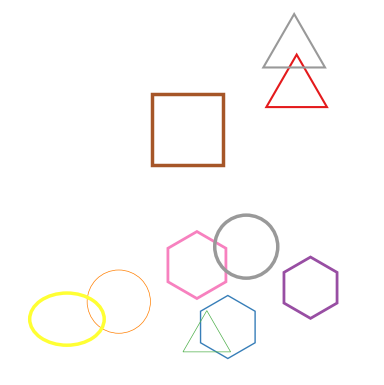[{"shape": "triangle", "thickness": 1.5, "radius": 0.45, "center": [0.771, 0.767]}, {"shape": "hexagon", "thickness": 1, "radius": 0.41, "center": [0.592, 0.151]}, {"shape": "triangle", "thickness": 0.5, "radius": 0.36, "center": [0.537, 0.122]}, {"shape": "hexagon", "thickness": 2, "radius": 0.4, "center": [0.807, 0.253]}, {"shape": "circle", "thickness": 0.5, "radius": 0.41, "center": [0.309, 0.217]}, {"shape": "oval", "thickness": 2.5, "radius": 0.48, "center": [0.174, 0.171]}, {"shape": "square", "thickness": 2.5, "radius": 0.46, "center": [0.487, 0.664]}, {"shape": "hexagon", "thickness": 2, "radius": 0.43, "center": [0.511, 0.312]}, {"shape": "triangle", "thickness": 1.5, "radius": 0.46, "center": [0.764, 0.871]}, {"shape": "circle", "thickness": 2.5, "radius": 0.41, "center": [0.64, 0.359]}]